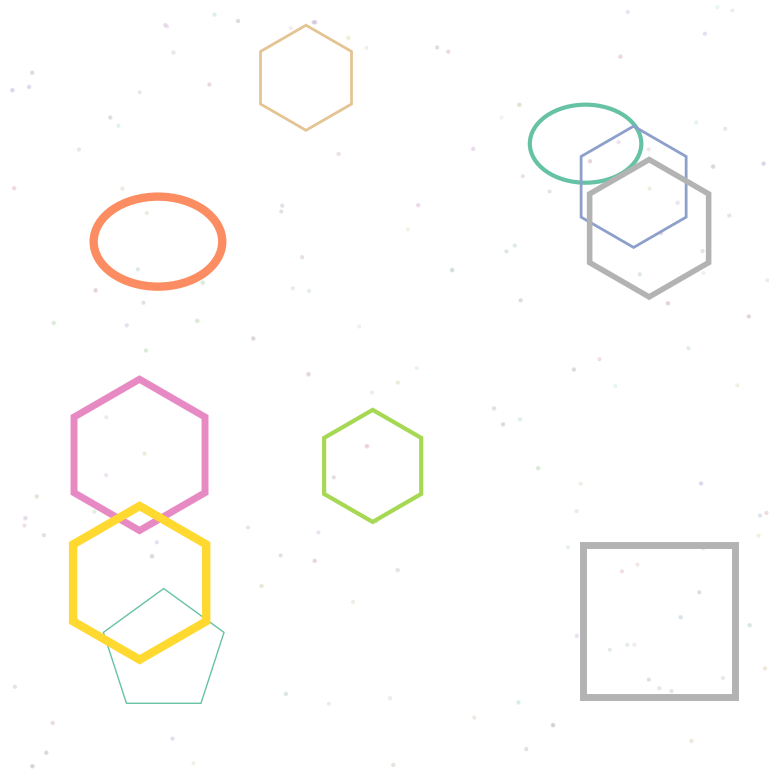[{"shape": "oval", "thickness": 1.5, "radius": 0.36, "center": [0.76, 0.813]}, {"shape": "pentagon", "thickness": 0.5, "radius": 0.41, "center": [0.213, 0.153]}, {"shape": "oval", "thickness": 3, "radius": 0.42, "center": [0.205, 0.686]}, {"shape": "hexagon", "thickness": 1, "radius": 0.39, "center": [0.823, 0.757]}, {"shape": "hexagon", "thickness": 2.5, "radius": 0.49, "center": [0.181, 0.409]}, {"shape": "hexagon", "thickness": 1.5, "radius": 0.36, "center": [0.484, 0.395]}, {"shape": "hexagon", "thickness": 3, "radius": 0.5, "center": [0.181, 0.243]}, {"shape": "hexagon", "thickness": 1, "radius": 0.34, "center": [0.397, 0.899]}, {"shape": "hexagon", "thickness": 2, "radius": 0.45, "center": [0.843, 0.704]}, {"shape": "square", "thickness": 2.5, "radius": 0.49, "center": [0.855, 0.194]}]